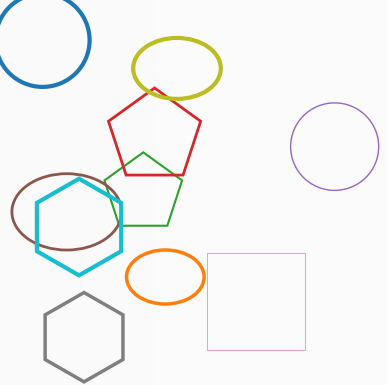[{"shape": "circle", "thickness": 3, "radius": 0.61, "center": [0.11, 0.896]}, {"shape": "oval", "thickness": 2.5, "radius": 0.5, "center": [0.427, 0.281]}, {"shape": "pentagon", "thickness": 1.5, "radius": 0.53, "center": [0.37, 0.499]}, {"shape": "pentagon", "thickness": 2, "radius": 0.63, "center": [0.399, 0.646]}, {"shape": "circle", "thickness": 1, "radius": 0.57, "center": [0.864, 0.619]}, {"shape": "oval", "thickness": 2, "radius": 0.71, "center": [0.172, 0.45]}, {"shape": "square", "thickness": 0.5, "radius": 0.63, "center": [0.661, 0.216]}, {"shape": "hexagon", "thickness": 2.5, "radius": 0.58, "center": [0.217, 0.124]}, {"shape": "oval", "thickness": 3, "radius": 0.57, "center": [0.457, 0.822]}, {"shape": "hexagon", "thickness": 3, "radius": 0.63, "center": [0.204, 0.41]}]